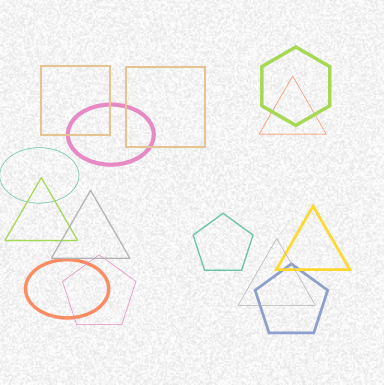[{"shape": "pentagon", "thickness": 1, "radius": 0.41, "center": [0.579, 0.364]}, {"shape": "oval", "thickness": 0.5, "radius": 0.51, "center": [0.102, 0.544]}, {"shape": "triangle", "thickness": 0.5, "radius": 0.5, "center": [0.76, 0.702]}, {"shape": "oval", "thickness": 2.5, "radius": 0.54, "center": [0.174, 0.25]}, {"shape": "pentagon", "thickness": 2, "radius": 0.5, "center": [0.757, 0.215]}, {"shape": "oval", "thickness": 3, "radius": 0.56, "center": [0.288, 0.65]}, {"shape": "pentagon", "thickness": 0.5, "radius": 0.5, "center": [0.258, 0.238]}, {"shape": "triangle", "thickness": 1, "radius": 0.55, "center": [0.107, 0.43]}, {"shape": "hexagon", "thickness": 2.5, "radius": 0.51, "center": [0.768, 0.776]}, {"shape": "triangle", "thickness": 2, "radius": 0.55, "center": [0.813, 0.355]}, {"shape": "square", "thickness": 1.5, "radius": 0.45, "center": [0.196, 0.739]}, {"shape": "square", "thickness": 1.5, "radius": 0.52, "center": [0.43, 0.722]}, {"shape": "triangle", "thickness": 1, "radius": 0.59, "center": [0.235, 0.388]}, {"shape": "triangle", "thickness": 0.5, "radius": 0.58, "center": [0.719, 0.265]}]